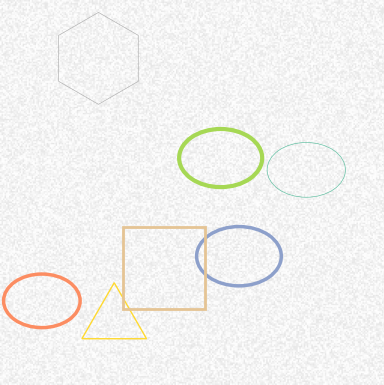[{"shape": "oval", "thickness": 0.5, "radius": 0.51, "center": [0.796, 0.559]}, {"shape": "oval", "thickness": 2.5, "radius": 0.5, "center": [0.109, 0.219]}, {"shape": "oval", "thickness": 2.5, "radius": 0.55, "center": [0.621, 0.334]}, {"shape": "oval", "thickness": 3, "radius": 0.54, "center": [0.573, 0.589]}, {"shape": "triangle", "thickness": 1, "radius": 0.48, "center": [0.297, 0.169]}, {"shape": "square", "thickness": 2, "radius": 0.53, "center": [0.426, 0.304]}, {"shape": "hexagon", "thickness": 0.5, "radius": 0.6, "center": [0.256, 0.848]}]